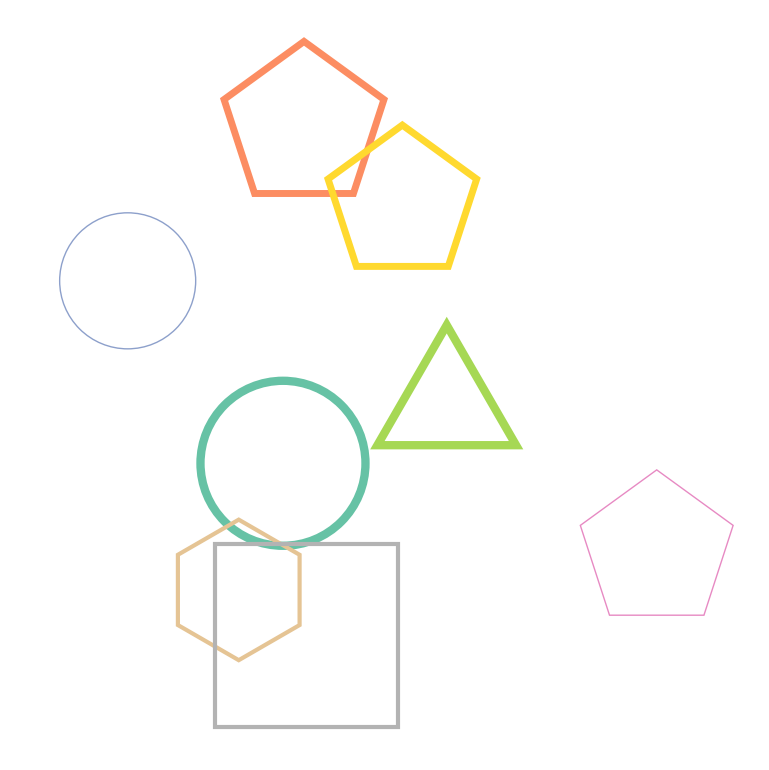[{"shape": "circle", "thickness": 3, "radius": 0.54, "center": [0.368, 0.398]}, {"shape": "pentagon", "thickness": 2.5, "radius": 0.55, "center": [0.395, 0.837]}, {"shape": "circle", "thickness": 0.5, "radius": 0.44, "center": [0.166, 0.635]}, {"shape": "pentagon", "thickness": 0.5, "radius": 0.52, "center": [0.853, 0.285]}, {"shape": "triangle", "thickness": 3, "radius": 0.52, "center": [0.58, 0.474]}, {"shape": "pentagon", "thickness": 2.5, "radius": 0.51, "center": [0.523, 0.736]}, {"shape": "hexagon", "thickness": 1.5, "radius": 0.46, "center": [0.31, 0.234]}, {"shape": "square", "thickness": 1.5, "radius": 0.59, "center": [0.398, 0.175]}]